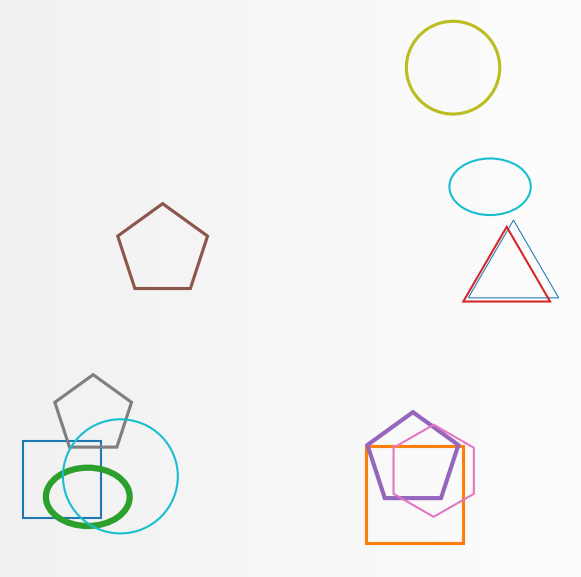[{"shape": "square", "thickness": 1, "radius": 0.33, "center": [0.107, 0.169]}, {"shape": "triangle", "thickness": 0.5, "radius": 0.45, "center": [0.883, 0.528]}, {"shape": "square", "thickness": 1.5, "radius": 0.42, "center": [0.713, 0.143]}, {"shape": "oval", "thickness": 3, "radius": 0.36, "center": [0.151, 0.139]}, {"shape": "triangle", "thickness": 1, "radius": 0.43, "center": [0.872, 0.52]}, {"shape": "pentagon", "thickness": 2, "radius": 0.41, "center": [0.71, 0.203]}, {"shape": "pentagon", "thickness": 1.5, "radius": 0.41, "center": [0.28, 0.565]}, {"shape": "hexagon", "thickness": 1, "radius": 0.4, "center": [0.746, 0.184]}, {"shape": "pentagon", "thickness": 1.5, "radius": 0.35, "center": [0.16, 0.281]}, {"shape": "circle", "thickness": 1.5, "radius": 0.4, "center": [0.779, 0.882]}, {"shape": "oval", "thickness": 1, "radius": 0.35, "center": [0.843, 0.676]}, {"shape": "circle", "thickness": 1, "radius": 0.49, "center": [0.207, 0.174]}]